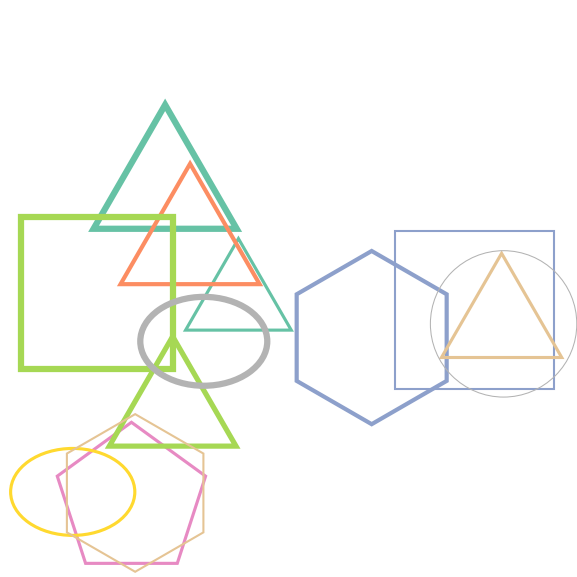[{"shape": "triangle", "thickness": 1.5, "radius": 0.53, "center": [0.413, 0.48]}, {"shape": "triangle", "thickness": 3, "radius": 0.72, "center": [0.286, 0.675]}, {"shape": "triangle", "thickness": 2, "radius": 0.7, "center": [0.329, 0.577]}, {"shape": "square", "thickness": 1, "radius": 0.69, "center": [0.821, 0.462]}, {"shape": "hexagon", "thickness": 2, "radius": 0.75, "center": [0.644, 0.415]}, {"shape": "pentagon", "thickness": 1.5, "radius": 0.68, "center": [0.228, 0.133]}, {"shape": "square", "thickness": 3, "radius": 0.66, "center": [0.168, 0.492]}, {"shape": "triangle", "thickness": 2.5, "radius": 0.63, "center": [0.299, 0.29]}, {"shape": "oval", "thickness": 1.5, "radius": 0.54, "center": [0.126, 0.147]}, {"shape": "triangle", "thickness": 1.5, "radius": 0.6, "center": [0.869, 0.44]}, {"shape": "hexagon", "thickness": 1, "radius": 0.68, "center": [0.234, 0.146]}, {"shape": "oval", "thickness": 3, "radius": 0.55, "center": [0.353, 0.408]}, {"shape": "circle", "thickness": 0.5, "radius": 0.63, "center": [0.872, 0.438]}]